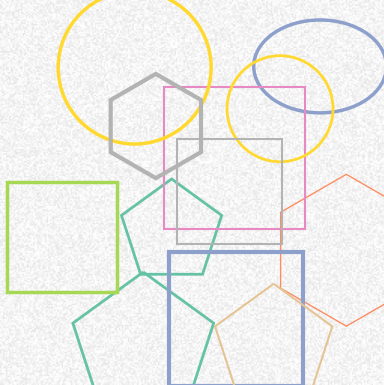[{"shape": "pentagon", "thickness": 2, "radius": 0.96, "center": [0.372, 0.101]}, {"shape": "pentagon", "thickness": 2, "radius": 0.68, "center": [0.446, 0.398]}, {"shape": "hexagon", "thickness": 1, "radius": 0.99, "center": [0.9, 0.35]}, {"shape": "oval", "thickness": 2.5, "radius": 0.86, "center": [0.831, 0.827]}, {"shape": "square", "thickness": 3, "radius": 0.87, "center": [0.612, 0.172]}, {"shape": "square", "thickness": 1.5, "radius": 0.92, "center": [0.61, 0.59]}, {"shape": "square", "thickness": 2.5, "radius": 0.72, "center": [0.16, 0.384]}, {"shape": "circle", "thickness": 2, "radius": 0.69, "center": [0.727, 0.718]}, {"shape": "circle", "thickness": 2.5, "radius": 0.99, "center": [0.35, 0.825]}, {"shape": "pentagon", "thickness": 1.5, "radius": 0.8, "center": [0.711, 0.103]}, {"shape": "square", "thickness": 1.5, "radius": 0.68, "center": [0.595, 0.502]}, {"shape": "hexagon", "thickness": 3, "radius": 0.68, "center": [0.405, 0.673]}]